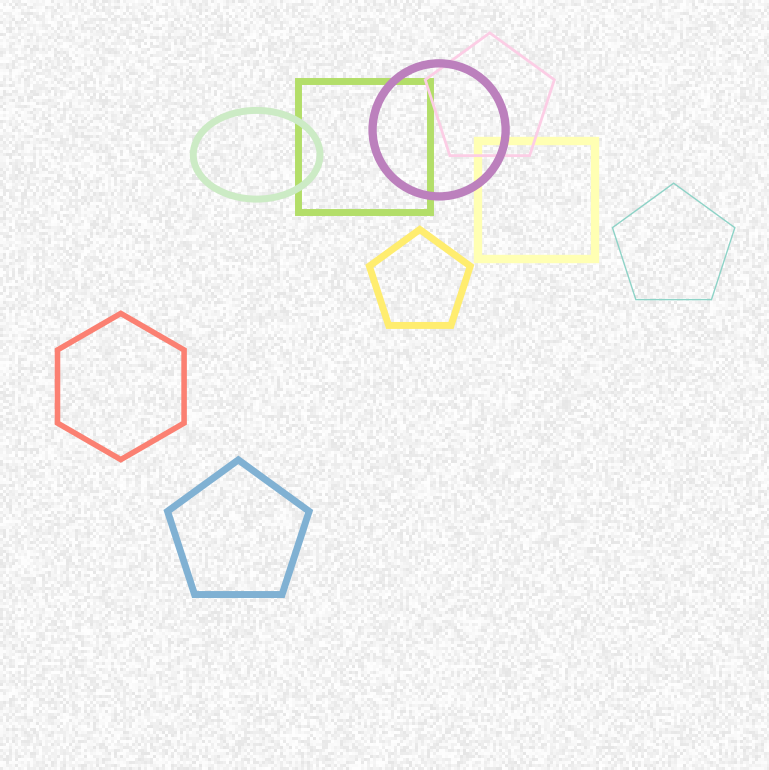[{"shape": "pentagon", "thickness": 0.5, "radius": 0.42, "center": [0.875, 0.678]}, {"shape": "square", "thickness": 3, "radius": 0.38, "center": [0.697, 0.74]}, {"shape": "hexagon", "thickness": 2, "radius": 0.47, "center": [0.157, 0.498]}, {"shape": "pentagon", "thickness": 2.5, "radius": 0.48, "center": [0.31, 0.306]}, {"shape": "square", "thickness": 2.5, "radius": 0.43, "center": [0.473, 0.81]}, {"shape": "pentagon", "thickness": 1, "radius": 0.44, "center": [0.636, 0.869]}, {"shape": "circle", "thickness": 3, "radius": 0.43, "center": [0.57, 0.831]}, {"shape": "oval", "thickness": 2.5, "radius": 0.41, "center": [0.333, 0.799]}, {"shape": "pentagon", "thickness": 2.5, "radius": 0.34, "center": [0.545, 0.633]}]